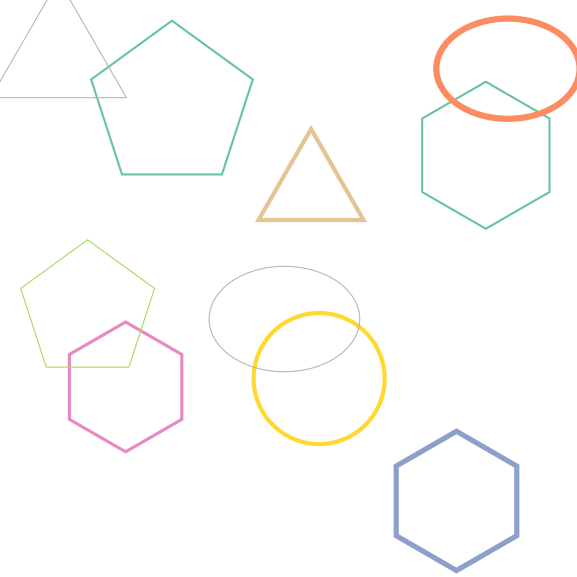[{"shape": "pentagon", "thickness": 1, "radius": 0.74, "center": [0.298, 0.816]}, {"shape": "hexagon", "thickness": 1, "radius": 0.64, "center": [0.841, 0.73]}, {"shape": "oval", "thickness": 3, "radius": 0.62, "center": [0.88, 0.88]}, {"shape": "hexagon", "thickness": 2.5, "radius": 0.6, "center": [0.79, 0.132]}, {"shape": "hexagon", "thickness": 1.5, "radius": 0.56, "center": [0.217, 0.329]}, {"shape": "pentagon", "thickness": 0.5, "radius": 0.61, "center": [0.152, 0.462]}, {"shape": "circle", "thickness": 2, "radius": 0.57, "center": [0.553, 0.344]}, {"shape": "triangle", "thickness": 2, "radius": 0.53, "center": [0.539, 0.671]}, {"shape": "oval", "thickness": 0.5, "radius": 0.65, "center": [0.493, 0.447]}, {"shape": "triangle", "thickness": 0.5, "radius": 0.68, "center": [0.101, 0.898]}]